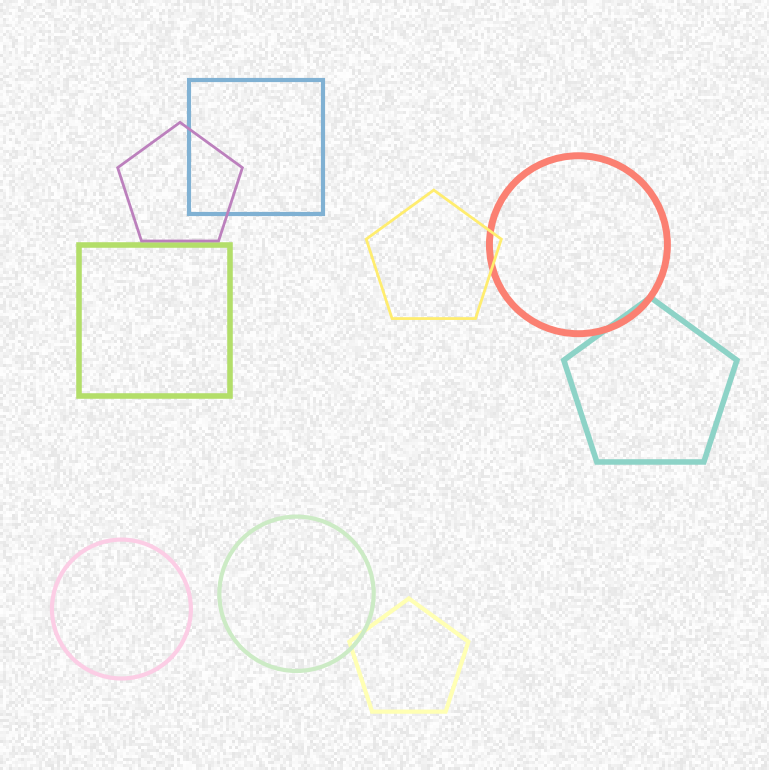[{"shape": "pentagon", "thickness": 2, "radius": 0.59, "center": [0.845, 0.496]}, {"shape": "pentagon", "thickness": 1.5, "radius": 0.41, "center": [0.531, 0.142]}, {"shape": "circle", "thickness": 2.5, "radius": 0.58, "center": [0.751, 0.682]}, {"shape": "square", "thickness": 1.5, "radius": 0.44, "center": [0.332, 0.809]}, {"shape": "square", "thickness": 2, "radius": 0.49, "center": [0.201, 0.583]}, {"shape": "circle", "thickness": 1.5, "radius": 0.45, "center": [0.158, 0.209]}, {"shape": "pentagon", "thickness": 1, "radius": 0.43, "center": [0.234, 0.756]}, {"shape": "circle", "thickness": 1.5, "radius": 0.5, "center": [0.385, 0.229]}, {"shape": "pentagon", "thickness": 1, "radius": 0.46, "center": [0.563, 0.661]}]